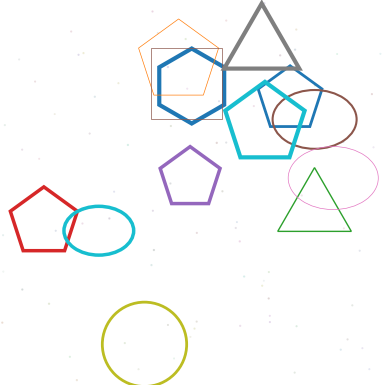[{"shape": "pentagon", "thickness": 2, "radius": 0.44, "center": [0.754, 0.742]}, {"shape": "hexagon", "thickness": 3, "radius": 0.49, "center": [0.498, 0.777]}, {"shape": "pentagon", "thickness": 0.5, "radius": 0.55, "center": [0.464, 0.841]}, {"shape": "triangle", "thickness": 1, "radius": 0.55, "center": [0.817, 0.454]}, {"shape": "pentagon", "thickness": 2.5, "radius": 0.46, "center": [0.114, 0.423]}, {"shape": "pentagon", "thickness": 2.5, "radius": 0.41, "center": [0.494, 0.537]}, {"shape": "square", "thickness": 0.5, "radius": 0.46, "center": [0.484, 0.783]}, {"shape": "oval", "thickness": 1.5, "radius": 0.55, "center": [0.817, 0.69]}, {"shape": "oval", "thickness": 0.5, "radius": 0.58, "center": [0.866, 0.538]}, {"shape": "triangle", "thickness": 3, "radius": 0.56, "center": [0.68, 0.878]}, {"shape": "circle", "thickness": 2, "radius": 0.55, "center": [0.375, 0.106]}, {"shape": "pentagon", "thickness": 3, "radius": 0.54, "center": [0.688, 0.679]}, {"shape": "oval", "thickness": 2.5, "radius": 0.45, "center": [0.257, 0.401]}]